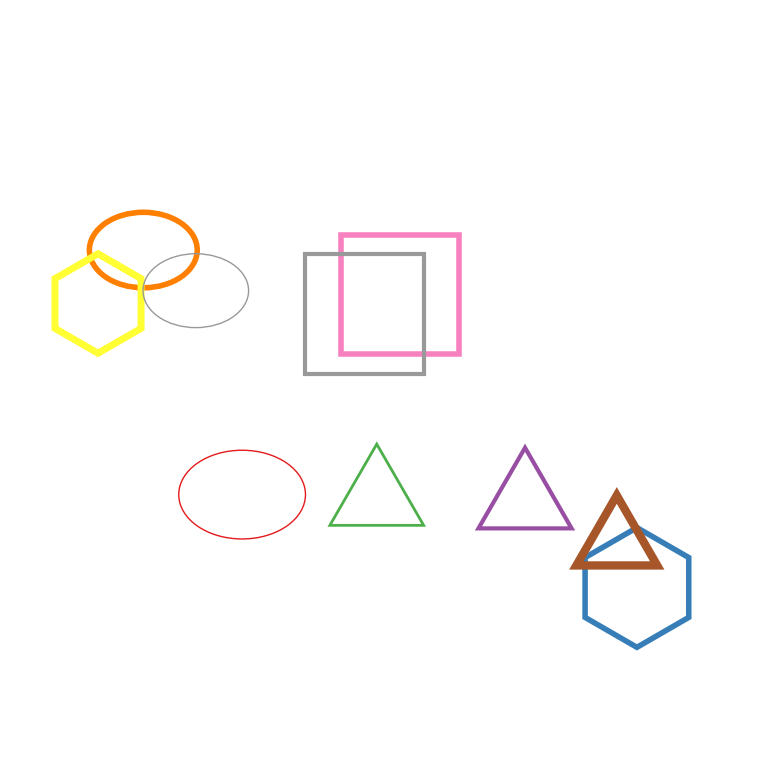[{"shape": "oval", "thickness": 0.5, "radius": 0.41, "center": [0.314, 0.358]}, {"shape": "hexagon", "thickness": 2, "radius": 0.39, "center": [0.827, 0.237]}, {"shape": "triangle", "thickness": 1, "radius": 0.35, "center": [0.489, 0.353]}, {"shape": "triangle", "thickness": 1.5, "radius": 0.35, "center": [0.682, 0.349]}, {"shape": "oval", "thickness": 2, "radius": 0.35, "center": [0.186, 0.675]}, {"shape": "hexagon", "thickness": 2.5, "radius": 0.32, "center": [0.127, 0.606]}, {"shape": "triangle", "thickness": 3, "radius": 0.3, "center": [0.801, 0.296]}, {"shape": "square", "thickness": 2, "radius": 0.39, "center": [0.519, 0.617]}, {"shape": "square", "thickness": 1.5, "radius": 0.39, "center": [0.473, 0.593]}, {"shape": "oval", "thickness": 0.5, "radius": 0.34, "center": [0.254, 0.623]}]